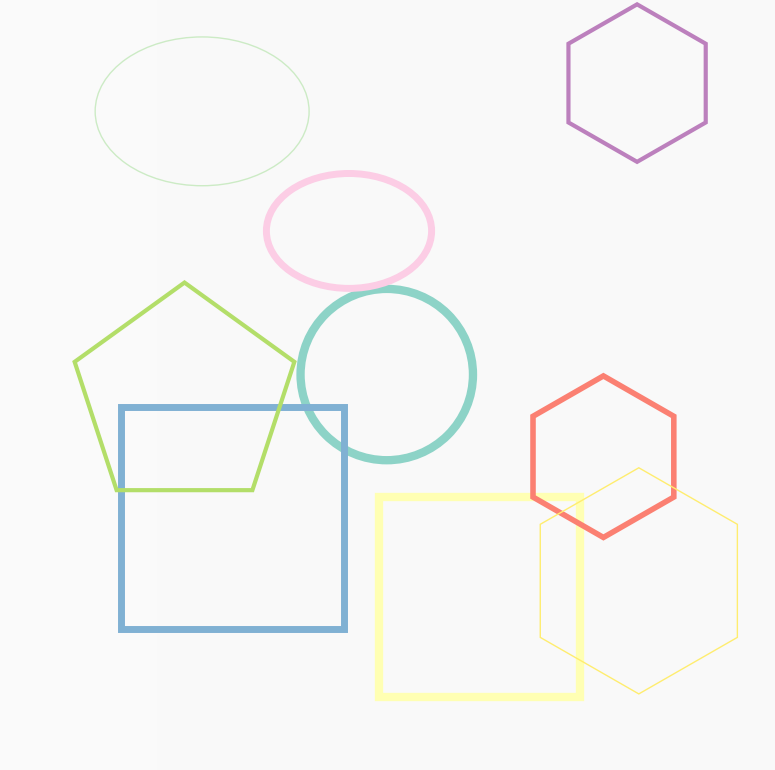[{"shape": "circle", "thickness": 3, "radius": 0.56, "center": [0.499, 0.514]}, {"shape": "square", "thickness": 3, "radius": 0.65, "center": [0.618, 0.224]}, {"shape": "hexagon", "thickness": 2, "radius": 0.52, "center": [0.779, 0.407]}, {"shape": "square", "thickness": 2.5, "radius": 0.72, "center": [0.3, 0.328]}, {"shape": "pentagon", "thickness": 1.5, "radius": 0.75, "center": [0.238, 0.484]}, {"shape": "oval", "thickness": 2.5, "radius": 0.53, "center": [0.45, 0.7]}, {"shape": "hexagon", "thickness": 1.5, "radius": 0.51, "center": [0.822, 0.892]}, {"shape": "oval", "thickness": 0.5, "radius": 0.69, "center": [0.261, 0.855]}, {"shape": "hexagon", "thickness": 0.5, "radius": 0.73, "center": [0.824, 0.246]}]